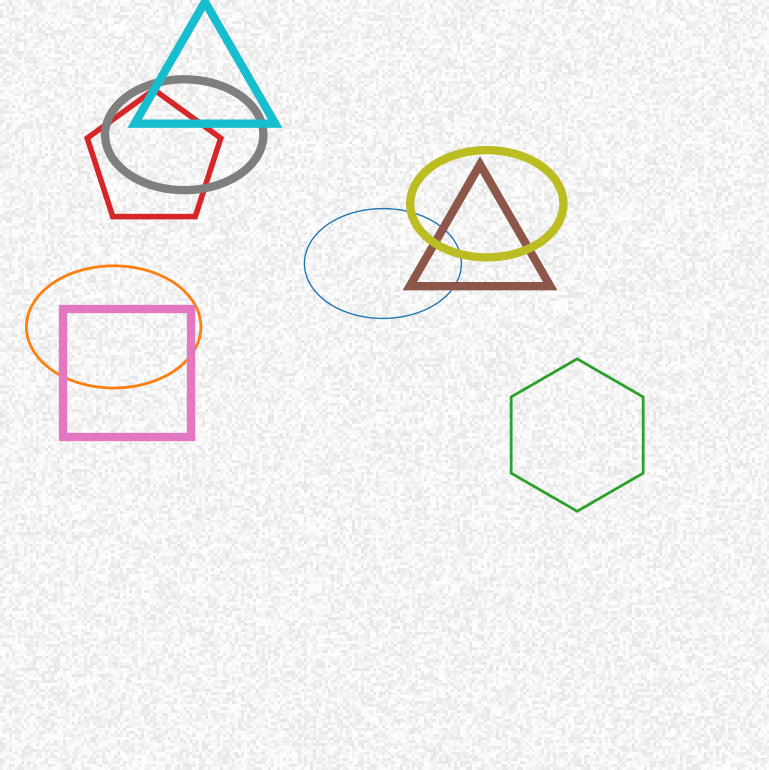[{"shape": "oval", "thickness": 0.5, "radius": 0.51, "center": [0.497, 0.658]}, {"shape": "oval", "thickness": 1, "radius": 0.57, "center": [0.148, 0.575]}, {"shape": "hexagon", "thickness": 1, "radius": 0.49, "center": [0.75, 0.435]}, {"shape": "pentagon", "thickness": 2, "radius": 0.46, "center": [0.2, 0.792]}, {"shape": "triangle", "thickness": 3, "radius": 0.53, "center": [0.623, 0.681]}, {"shape": "square", "thickness": 3, "radius": 0.41, "center": [0.165, 0.516]}, {"shape": "oval", "thickness": 3, "radius": 0.51, "center": [0.239, 0.825]}, {"shape": "oval", "thickness": 3, "radius": 0.5, "center": [0.632, 0.735]}, {"shape": "triangle", "thickness": 3, "radius": 0.53, "center": [0.266, 0.892]}]